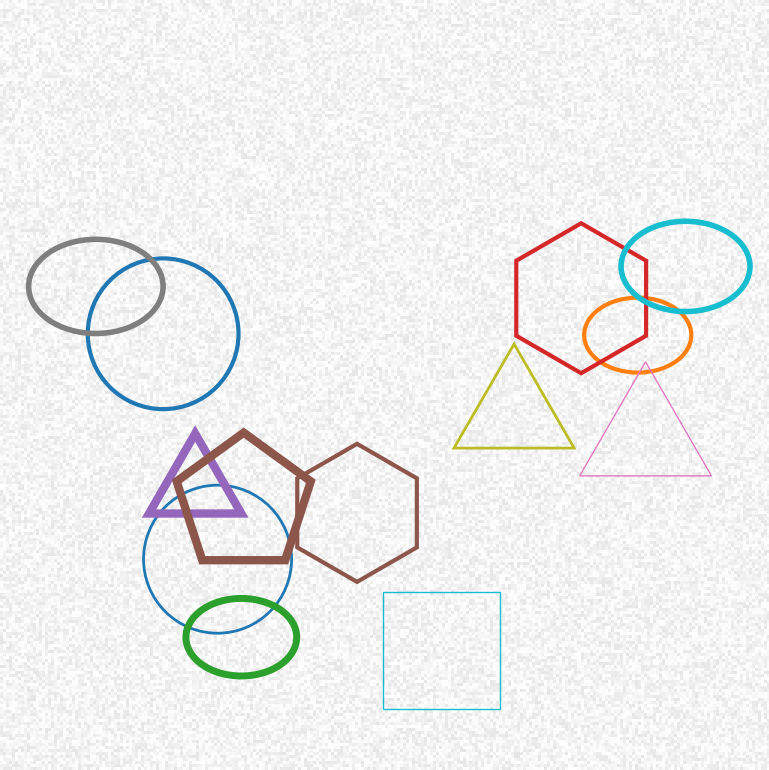[{"shape": "circle", "thickness": 1, "radius": 0.48, "center": [0.283, 0.274]}, {"shape": "circle", "thickness": 1.5, "radius": 0.49, "center": [0.212, 0.567]}, {"shape": "oval", "thickness": 1.5, "radius": 0.35, "center": [0.828, 0.565]}, {"shape": "oval", "thickness": 2.5, "radius": 0.36, "center": [0.313, 0.172]}, {"shape": "hexagon", "thickness": 1.5, "radius": 0.49, "center": [0.755, 0.613]}, {"shape": "triangle", "thickness": 3, "radius": 0.35, "center": [0.253, 0.368]}, {"shape": "hexagon", "thickness": 1.5, "radius": 0.45, "center": [0.464, 0.334]}, {"shape": "pentagon", "thickness": 3, "radius": 0.46, "center": [0.316, 0.347]}, {"shape": "triangle", "thickness": 0.5, "radius": 0.49, "center": [0.838, 0.431]}, {"shape": "oval", "thickness": 2, "radius": 0.44, "center": [0.124, 0.628]}, {"shape": "triangle", "thickness": 1, "radius": 0.45, "center": [0.668, 0.463]}, {"shape": "square", "thickness": 0.5, "radius": 0.38, "center": [0.573, 0.155]}, {"shape": "oval", "thickness": 2, "radius": 0.42, "center": [0.89, 0.654]}]